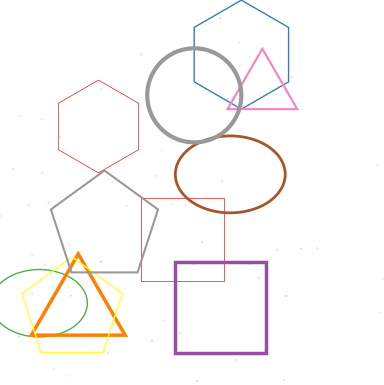[{"shape": "square", "thickness": 0.5, "radius": 0.54, "center": [0.474, 0.377]}, {"shape": "hexagon", "thickness": 0.5, "radius": 0.6, "center": [0.256, 0.671]}, {"shape": "hexagon", "thickness": 1, "radius": 0.71, "center": [0.627, 0.858]}, {"shape": "oval", "thickness": 1, "radius": 0.63, "center": [0.102, 0.212]}, {"shape": "square", "thickness": 2.5, "radius": 0.59, "center": [0.572, 0.202]}, {"shape": "triangle", "thickness": 2.5, "radius": 0.7, "center": [0.203, 0.2]}, {"shape": "pentagon", "thickness": 1, "radius": 0.69, "center": [0.187, 0.195]}, {"shape": "oval", "thickness": 2, "radius": 0.71, "center": [0.598, 0.547]}, {"shape": "triangle", "thickness": 1.5, "radius": 0.52, "center": [0.681, 0.769]}, {"shape": "circle", "thickness": 3, "radius": 0.61, "center": [0.505, 0.752]}, {"shape": "pentagon", "thickness": 1.5, "radius": 0.73, "center": [0.271, 0.411]}]